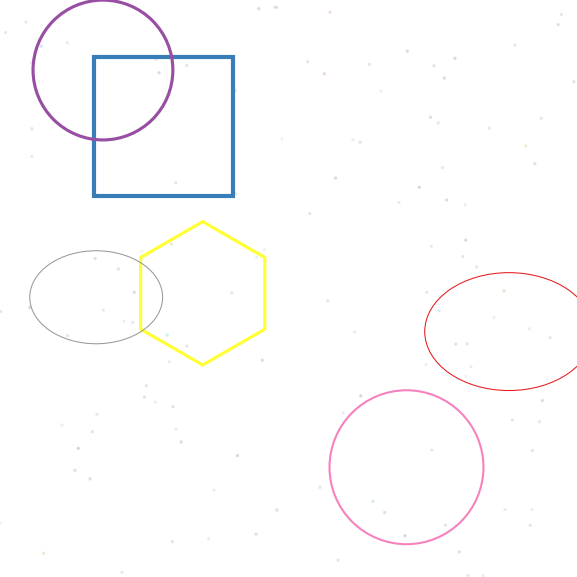[{"shape": "oval", "thickness": 0.5, "radius": 0.73, "center": [0.881, 0.425]}, {"shape": "square", "thickness": 2, "radius": 0.6, "center": [0.284, 0.78]}, {"shape": "circle", "thickness": 1.5, "radius": 0.61, "center": [0.178, 0.878]}, {"shape": "hexagon", "thickness": 1.5, "radius": 0.62, "center": [0.351, 0.491]}, {"shape": "circle", "thickness": 1, "radius": 0.67, "center": [0.704, 0.19]}, {"shape": "oval", "thickness": 0.5, "radius": 0.58, "center": [0.167, 0.484]}]